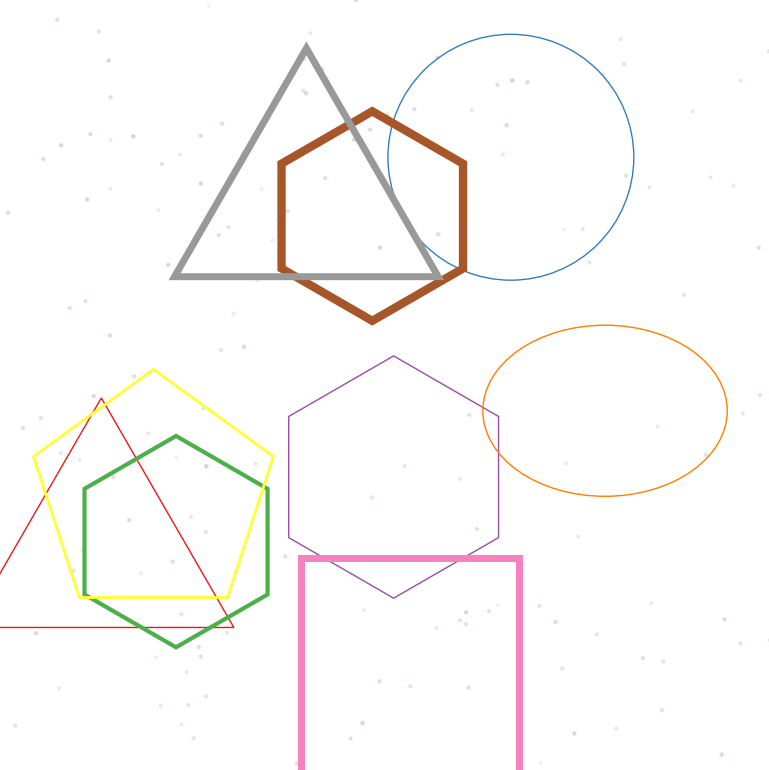[{"shape": "triangle", "thickness": 0.5, "radius": 0.99, "center": [0.132, 0.284]}, {"shape": "circle", "thickness": 0.5, "radius": 0.8, "center": [0.663, 0.796]}, {"shape": "hexagon", "thickness": 1.5, "radius": 0.69, "center": [0.229, 0.297]}, {"shape": "hexagon", "thickness": 0.5, "radius": 0.79, "center": [0.511, 0.38]}, {"shape": "oval", "thickness": 0.5, "radius": 0.79, "center": [0.786, 0.467]}, {"shape": "pentagon", "thickness": 1, "radius": 0.82, "center": [0.199, 0.357]}, {"shape": "hexagon", "thickness": 3, "radius": 0.68, "center": [0.483, 0.719]}, {"shape": "square", "thickness": 2.5, "radius": 0.71, "center": [0.532, 0.134]}, {"shape": "triangle", "thickness": 2.5, "radius": 0.99, "center": [0.398, 0.74]}]